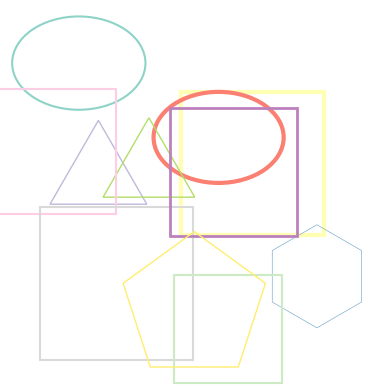[{"shape": "oval", "thickness": 1.5, "radius": 0.87, "center": [0.205, 0.836]}, {"shape": "square", "thickness": 3, "radius": 0.93, "center": [0.656, 0.575]}, {"shape": "triangle", "thickness": 1, "radius": 0.73, "center": [0.256, 0.542]}, {"shape": "oval", "thickness": 3, "radius": 0.84, "center": [0.568, 0.643]}, {"shape": "hexagon", "thickness": 0.5, "radius": 0.67, "center": [0.823, 0.282]}, {"shape": "triangle", "thickness": 1, "radius": 0.69, "center": [0.387, 0.557]}, {"shape": "square", "thickness": 1.5, "radius": 0.81, "center": [0.139, 0.607]}, {"shape": "square", "thickness": 1.5, "radius": 0.99, "center": [0.303, 0.264]}, {"shape": "square", "thickness": 2, "radius": 0.83, "center": [0.606, 0.553]}, {"shape": "square", "thickness": 1.5, "radius": 0.7, "center": [0.592, 0.145]}, {"shape": "pentagon", "thickness": 1, "radius": 0.97, "center": [0.505, 0.204]}]